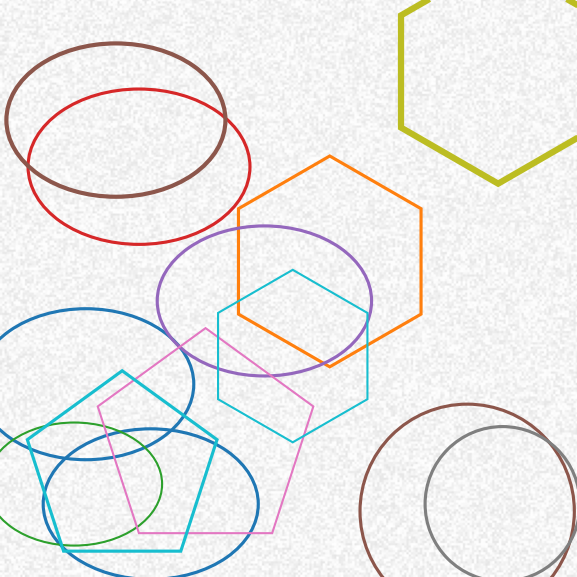[{"shape": "oval", "thickness": 1.5, "radius": 0.93, "center": [0.149, 0.334]}, {"shape": "oval", "thickness": 1.5, "radius": 0.93, "center": [0.261, 0.126]}, {"shape": "hexagon", "thickness": 1.5, "radius": 0.91, "center": [0.571, 0.546]}, {"shape": "oval", "thickness": 1, "radius": 0.76, "center": [0.129, 0.161]}, {"shape": "oval", "thickness": 1.5, "radius": 0.96, "center": [0.241, 0.71]}, {"shape": "oval", "thickness": 1.5, "radius": 0.93, "center": [0.458, 0.478]}, {"shape": "oval", "thickness": 2, "radius": 0.95, "center": [0.201, 0.791]}, {"shape": "circle", "thickness": 1.5, "radius": 0.93, "center": [0.809, 0.114]}, {"shape": "pentagon", "thickness": 1, "radius": 0.98, "center": [0.356, 0.235]}, {"shape": "circle", "thickness": 1.5, "radius": 0.67, "center": [0.87, 0.126]}, {"shape": "hexagon", "thickness": 3, "radius": 0.97, "center": [0.863, 0.875]}, {"shape": "pentagon", "thickness": 1.5, "radius": 0.86, "center": [0.212, 0.184]}, {"shape": "hexagon", "thickness": 1, "radius": 0.75, "center": [0.507, 0.383]}]